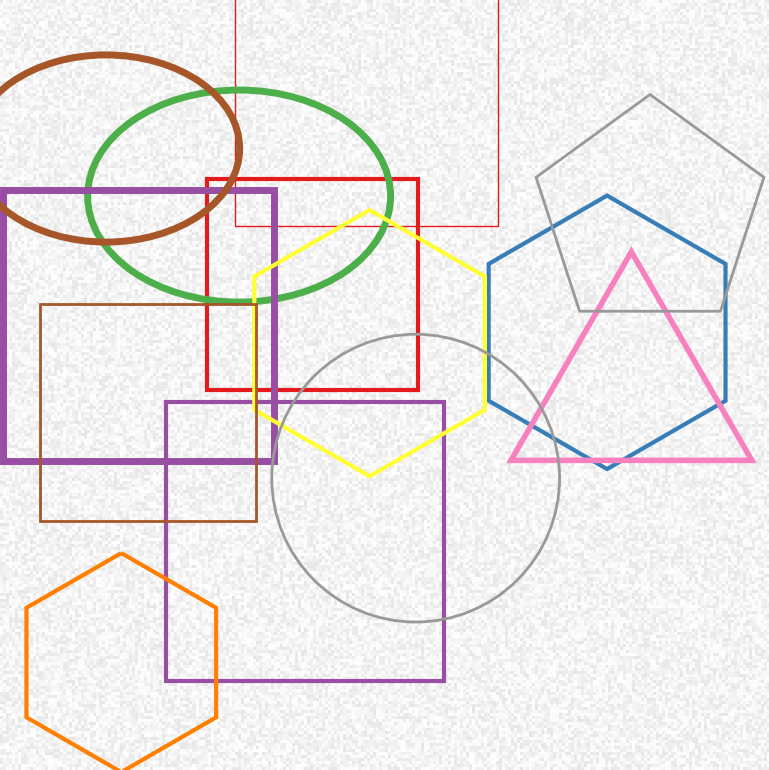[{"shape": "square", "thickness": 1.5, "radius": 0.68, "center": [0.406, 0.631]}, {"shape": "square", "thickness": 0.5, "radius": 0.85, "center": [0.476, 0.877]}, {"shape": "hexagon", "thickness": 1.5, "radius": 0.89, "center": [0.788, 0.568]}, {"shape": "oval", "thickness": 2.5, "radius": 0.98, "center": [0.311, 0.745]}, {"shape": "square", "thickness": 2.5, "radius": 0.88, "center": [0.18, 0.578]}, {"shape": "square", "thickness": 1.5, "radius": 0.9, "center": [0.396, 0.297]}, {"shape": "hexagon", "thickness": 1.5, "radius": 0.71, "center": [0.158, 0.14]}, {"shape": "hexagon", "thickness": 1.5, "radius": 0.86, "center": [0.48, 0.554]}, {"shape": "square", "thickness": 1, "radius": 0.7, "center": [0.193, 0.464]}, {"shape": "oval", "thickness": 2.5, "radius": 0.87, "center": [0.138, 0.807]}, {"shape": "triangle", "thickness": 2, "radius": 0.9, "center": [0.82, 0.492]}, {"shape": "circle", "thickness": 1, "radius": 0.93, "center": [0.54, 0.379]}, {"shape": "pentagon", "thickness": 1, "radius": 0.78, "center": [0.844, 0.722]}]